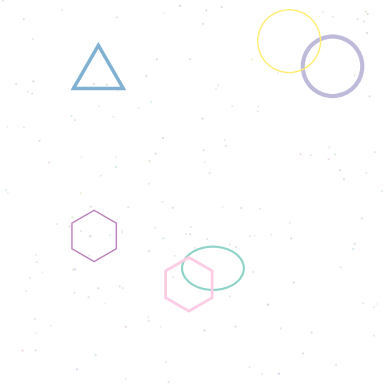[{"shape": "oval", "thickness": 1.5, "radius": 0.4, "center": [0.553, 0.303]}, {"shape": "circle", "thickness": 3, "radius": 0.39, "center": [0.864, 0.828]}, {"shape": "triangle", "thickness": 2.5, "radius": 0.37, "center": [0.256, 0.807]}, {"shape": "hexagon", "thickness": 2, "radius": 0.35, "center": [0.491, 0.262]}, {"shape": "hexagon", "thickness": 1, "radius": 0.33, "center": [0.244, 0.387]}, {"shape": "circle", "thickness": 1, "radius": 0.41, "center": [0.751, 0.893]}]